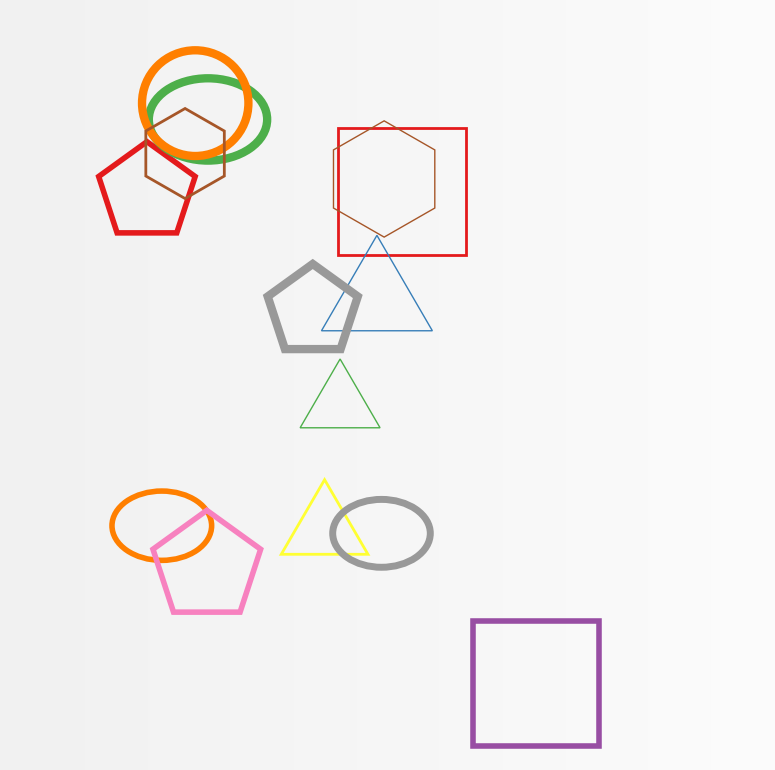[{"shape": "square", "thickness": 1, "radius": 0.41, "center": [0.518, 0.751]}, {"shape": "pentagon", "thickness": 2, "radius": 0.33, "center": [0.19, 0.751]}, {"shape": "triangle", "thickness": 0.5, "radius": 0.41, "center": [0.486, 0.612]}, {"shape": "oval", "thickness": 3, "radius": 0.38, "center": [0.268, 0.845]}, {"shape": "triangle", "thickness": 0.5, "radius": 0.3, "center": [0.439, 0.474]}, {"shape": "square", "thickness": 2, "radius": 0.41, "center": [0.692, 0.112]}, {"shape": "circle", "thickness": 3, "radius": 0.34, "center": [0.252, 0.866]}, {"shape": "oval", "thickness": 2, "radius": 0.32, "center": [0.209, 0.317]}, {"shape": "triangle", "thickness": 1, "radius": 0.32, "center": [0.419, 0.312]}, {"shape": "hexagon", "thickness": 1, "radius": 0.29, "center": [0.239, 0.801]}, {"shape": "hexagon", "thickness": 0.5, "radius": 0.38, "center": [0.496, 0.768]}, {"shape": "pentagon", "thickness": 2, "radius": 0.37, "center": [0.267, 0.264]}, {"shape": "oval", "thickness": 2.5, "radius": 0.31, "center": [0.492, 0.307]}, {"shape": "pentagon", "thickness": 3, "radius": 0.31, "center": [0.404, 0.596]}]